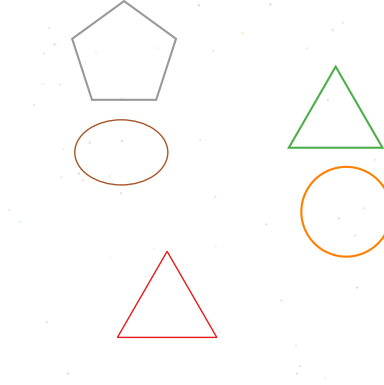[{"shape": "triangle", "thickness": 1, "radius": 0.74, "center": [0.434, 0.198]}, {"shape": "triangle", "thickness": 1.5, "radius": 0.7, "center": [0.872, 0.687]}, {"shape": "circle", "thickness": 1.5, "radius": 0.58, "center": [0.899, 0.45]}, {"shape": "oval", "thickness": 1, "radius": 0.6, "center": [0.315, 0.604]}, {"shape": "pentagon", "thickness": 1.5, "radius": 0.71, "center": [0.322, 0.855]}]